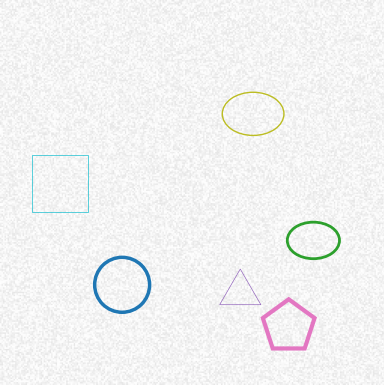[{"shape": "circle", "thickness": 2.5, "radius": 0.36, "center": [0.317, 0.26]}, {"shape": "oval", "thickness": 2, "radius": 0.34, "center": [0.814, 0.376]}, {"shape": "triangle", "thickness": 0.5, "radius": 0.31, "center": [0.624, 0.239]}, {"shape": "pentagon", "thickness": 3, "radius": 0.35, "center": [0.75, 0.152]}, {"shape": "oval", "thickness": 1, "radius": 0.4, "center": [0.657, 0.704]}, {"shape": "square", "thickness": 0.5, "radius": 0.37, "center": [0.155, 0.524]}]